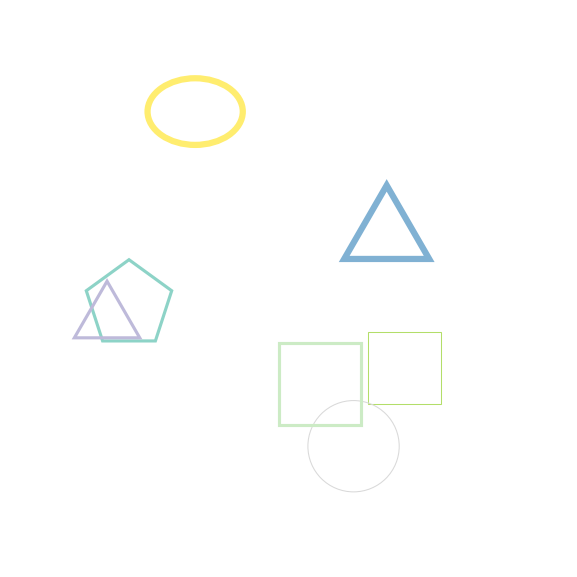[{"shape": "pentagon", "thickness": 1.5, "radius": 0.39, "center": [0.223, 0.472]}, {"shape": "triangle", "thickness": 1.5, "radius": 0.33, "center": [0.185, 0.447]}, {"shape": "triangle", "thickness": 3, "radius": 0.42, "center": [0.67, 0.593]}, {"shape": "square", "thickness": 0.5, "radius": 0.31, "center": [0.7, 0.362]}, {"shape": "circle", "thickness": 0.5, "radius": 0.4, "center": [0.612, 0.226]}, {"shape": "square", "thickness": 1.5, "radius": 0.36, "center": [0.555, 0.334]}, {"shape": "oval", "thickness": 3, "radius": 0.41, "center": [0.338, 0.806]}]